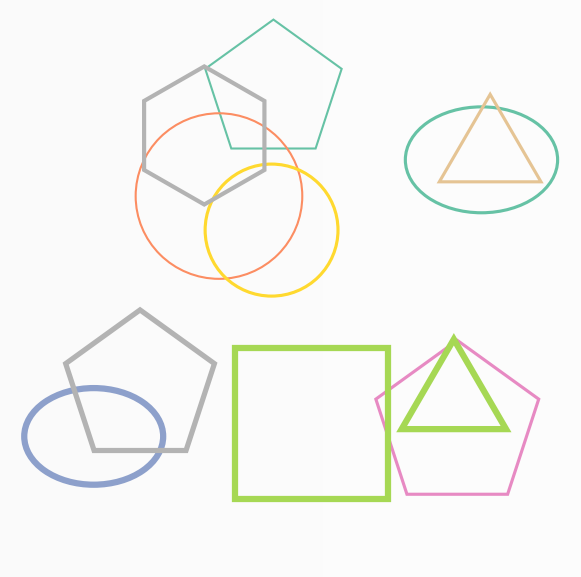[{"shape": "oval", "thickness": 1.5, "radius": 0.65, "center": [0.828, 0.722]}, {"shape": "pentagon", "thickness": 1, "radius": 0.62, "center": [0.47, 0.842]}, {"shape": "circle", "thickness": 1, "radius": 0.72, "center": [0.377, 0.66]}, {"shape": "oval", "thickness": 3, "radius": 0.6, "center": [0.161, 0.243]}, {"shape": "pentagon", "thickness": 1.5, "radius": 0.74, "center": [0.787, 0.262]}, {"shape": "square", "thickness": 3, "radius": 0.66, "center": [0.536, 0.266]}, {"shape": "triangle", "thickness": 3, "radius": 0.52, "center": [0.781, 0.308]}, {"shape": "circle", "thickness": 1.5, "radius": 0.57, "center": [0.467, 0.601]}, {"shape": "triangle", "thickness": 1.5, "radius": 0.5, "center": [0.843, 0.735]}, {"shape": "hexagon", "thickness": 2, "radius": 0.6, "center": [0.351, 0.765]}, {"shape": "pentagon", "thickness": 2.5, "radius": 0.67, "center": [0.241, 0.328]}]